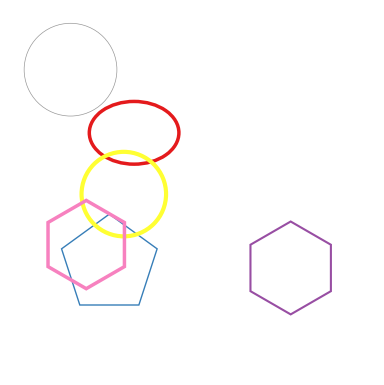[{"shape": "oval", "thickness": 2.5, "radius": 0.58, "center": [0.348, 0.655]}, {"shape": "pentagon", "thickness": 1, "radius": 0.65, "center": [0.284, 0.313]}, {"shape": "hexagon", "thickness": 1.5, "radius": 0.6, "center": [0.755, 0.304]}, {"shape": "circle", "thickness": 3, "radius": 0.55, "center": [0.322, 0.496]}, {"shape": "hexagon", "thickness": 2.5, "radius": 0.57, "center": [0.224, 0.365]}, {"shape": "circle", "thickness": 0.5, "radius": 0.6, "center": [0.183, 0.819]}]